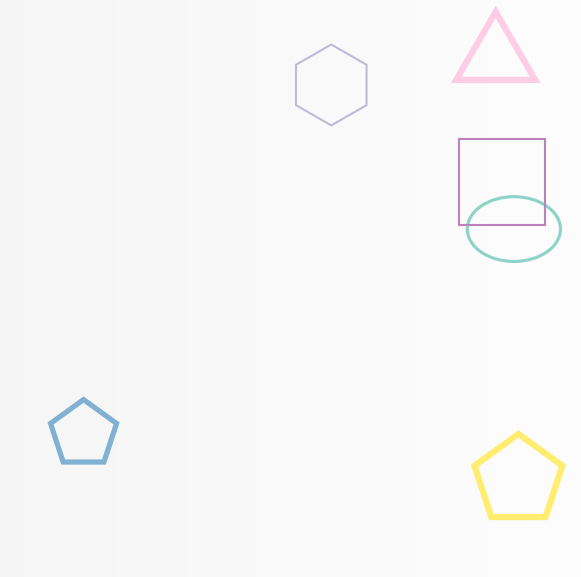[{"shape": "oval", "thickness": 1.5, "radius": 0.4, "center": [0.884, 0.602]}, {"shape": "hexagon", "thickness": 1, "radius": 0.35, "center": [0.57, 0.852]}, {"shape": "pentagon", "thickness": 2.5, "radius": 0.3, "center": [0.144, 0.247]}, {"shape": "triangle", "thickness": 3, "radius": 0.39, "center": [0.853, 0.9]}, {"shape": "square", "thickness": 1, "radius": 0.37, "center": [0.863, 0.684]}, {"shape": "pentagon", "thickness": 3, "radius": 0.4, "center": [0.892, 0.168]}]